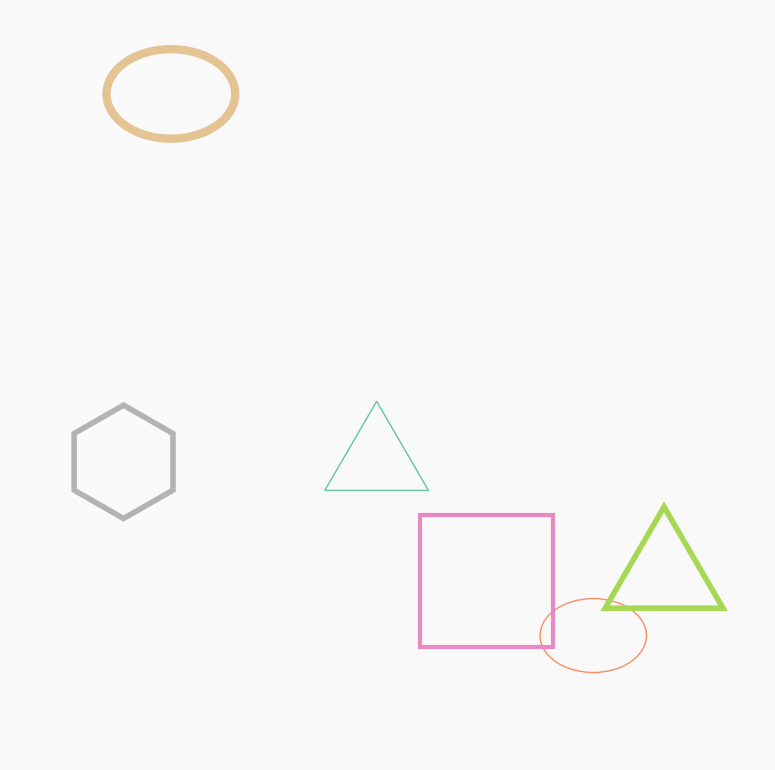[{"shape": "triangle", "thickness": 0.5, "radius": 0.39, "center": [0.486, 0.402]}, {"shape": "oval", "thickness": 0.5, "radius": 0.34, "center": [0.765, 0.175]}, {"shape": "square", "thickness": 1.5, "radius": 0.43, "center": [0.628, 0.245]}, {"shape": "triangle", "thickness": 2, "radius": 0.44, "center": [0.857, 0.254]}, {"shape": "oval", "thickness": 3, "radius": 0.42, "center": [0.22, 0.878]}, {"shape": "hexagon", "thickness": 2, "radius": 0.37, "center": [0.159, 0.4]}]